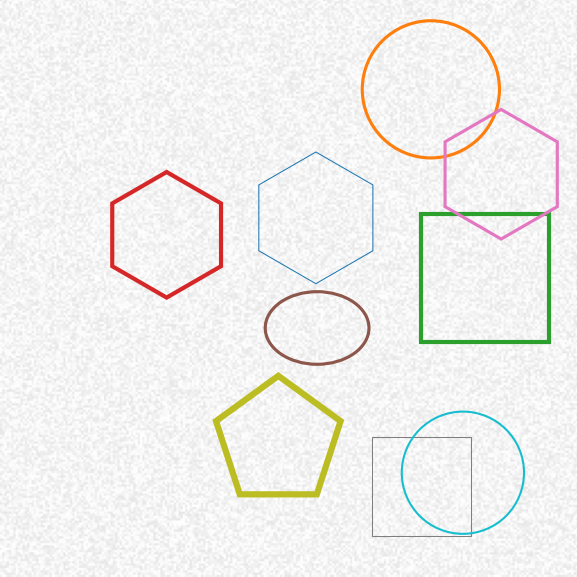[{"shape": "hexagon", "thickness": 0.5, "radius": 0.57, "center": [0.547, 0.622]}, {"shape": "circle", "thickness": 1.5, "radius": 0.59, "center": [0.746, 0.844]}, {"shape": "square", "thickness": 2, "radius": 0.56, "center": [0.84, 0.517]}, {"shape": "hexagon", "thickness": 2, "radius": 0.54, "center": [0.289, 0.593]}, {"shape": "oval", "thickness": 1.5, "radius": 0.45, "center": [0.549, 0.431]}, {"shape": "hexagon", "thickness": 1.5, "radius": 0.56, "center": [0.868, 0.697]}, {"shape": "square", "thickness": 0.5, "radius": 0.43, "center": [0.73, 0.156]}, {"shape": "pentagon", "thickness": 3, "radius": 0.57, "center": [0.482, 0.235]}, {"shape": "circle", "thickness": 1, "radius": 0.53, "center": [0.802, 0.181]}]